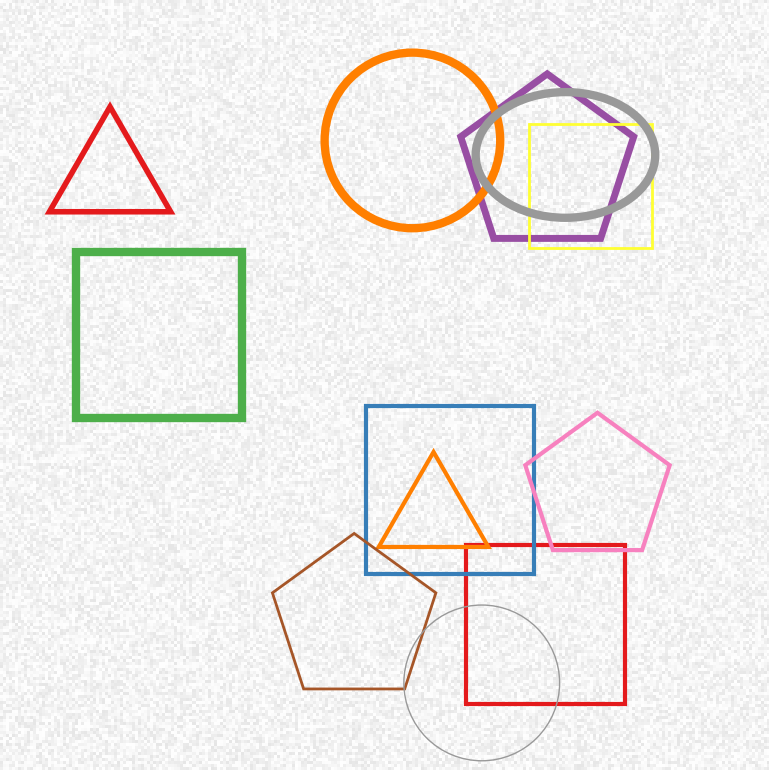[{"shape": "triangle", "thickness": 2, "radius": 0.45, "center": [0.143, 0.77]}, {"shape": "square", "thickness": 1.5, "radius": 0.52, "center": [0.708, 0.188]}, {"shape": "square", "thickness": 1.5, "radius": 0.55, "center": [0.584, 0.364]}, {"shape": "square", "thickness": 3, "radius": 0.54, "center": [0.206, 0.565]}, {"shape": "pentagon", "thickness": 2.5, "radius": 0.59, "center": [0.711, 0.786]}, {"shape": "triangle", "thickness": 1.5, "radius": 0.41, "center": [0.563, 0.331]}, {"shape": "circle", "thickness": 3, "radius": 0.57, "center": [0.536, 0.818]}, {"shape": "square", "thickness": 1, "radius": 0.4, "center": [0.767, 0.759]}, {"shape": "pentagon", "thickness": 1, "radius": 0.56, "center": [0.46, 0.196]}, {"shape": "pentagon", "thickness": 1.5, "radius": 0.49, "center": [0.776, 0.365]}, {"shape": "circle", "thickness": 0.5, "radius": 0.51, "center": [0.626, 0.113]}, {"shape": "oval", "thickness": 3, "radius": 0.58, "center": [0.734, 0.799]}]